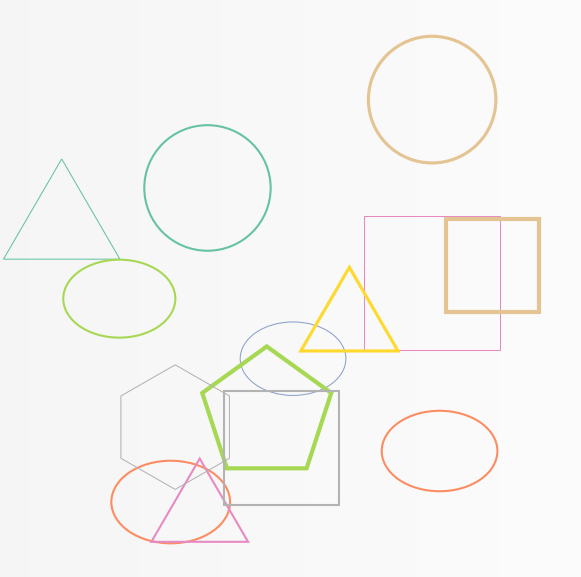[{"shape": "triangle", "thickness": 0.5, "radius": 0.58, "center": [0.106, 0.608]}, {"shape": "circle", "thickness": 1, "radius": 0.54, "center": [0.357, 0.674]}, {"shape": "oval", "thickness": 1, "radius": 0.51, "center": [0.294, 0.13]}, {"shape": "oval", "thickness": 1, "radius": 0.5, "center": [0.756, 0.218]}, {"shape": "oval", "thickness": 0.5, "radius": 0.45, "center": [0.504, 0.378]}, {"shape": "triangle", "thickness": 1, "radius": 0.48, "center": [0.344, 0.109]}, {"shape": "square", "thickness": 0.5, "radius": 0.58, "center": [0.743, 0.509]}, {"shape": "pentagon", "thickness": 2, "radius": 0.58, "center": [0.459, 0.283]}, {"shape": "oval", "thickness": 1, "radius": 0.48, "center": [0.205, 0.482]}, {"shape": "triangle", "thickness": 1.5, "radius": 0.48, "center": [0.601, 0.44]}, {"shape": "square", "thickness": 2, "radius": 0.4, "center": [0.847, 0.539]}, {"shape": "circle", "thickness": 1.5, "radius": 0.55, "center": [0.743, 0.827]}, {"shape": "hexagon", "thickness": 0.5, "radius": 0.54, "center": [0.301, 0.26]}, {"shape": "square", "thickness": 1, "radius": 0.49, "center": [0.484, 0.224]}]